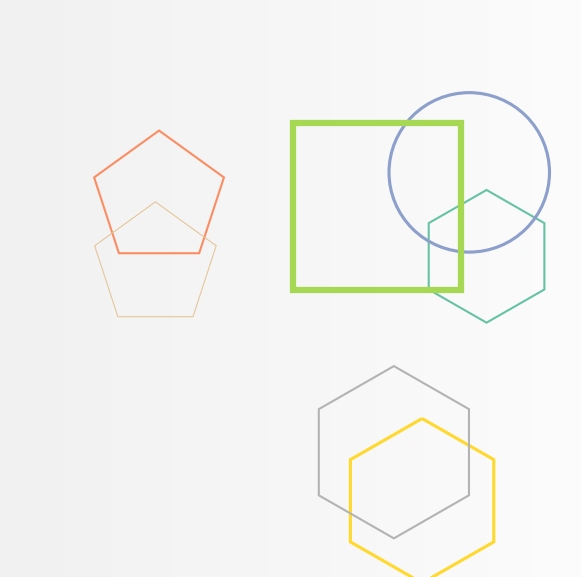[{"shape": "hexagon", "thickness": 1, "radius": 0.57, "center": [0.837, 0.555]}, {"shape": "pentagon", "thickness": 1, "radius": 0.59, "center": [0.274, 0.656]}, {"shape": "circle", "thickness": 1.5, "radius": 0.69, "center": [0.807, 0.701]}, {"shape": "square", "thickness": 3, "radius": 0.72, "center": [0.649, 0.641]}, {"shape": "hexagon", "thickness": 1.5, "radius": 0.71, "center": [0.726, 0.132]}, {"shape": "pentagon", "thickness": 0.5, "radius": 0.55, "center": [0.267, 0.54]}, {"shape": "hexagon", "thickness": 1, "radius": 0.75, "center": [0.678, 0.216]}]